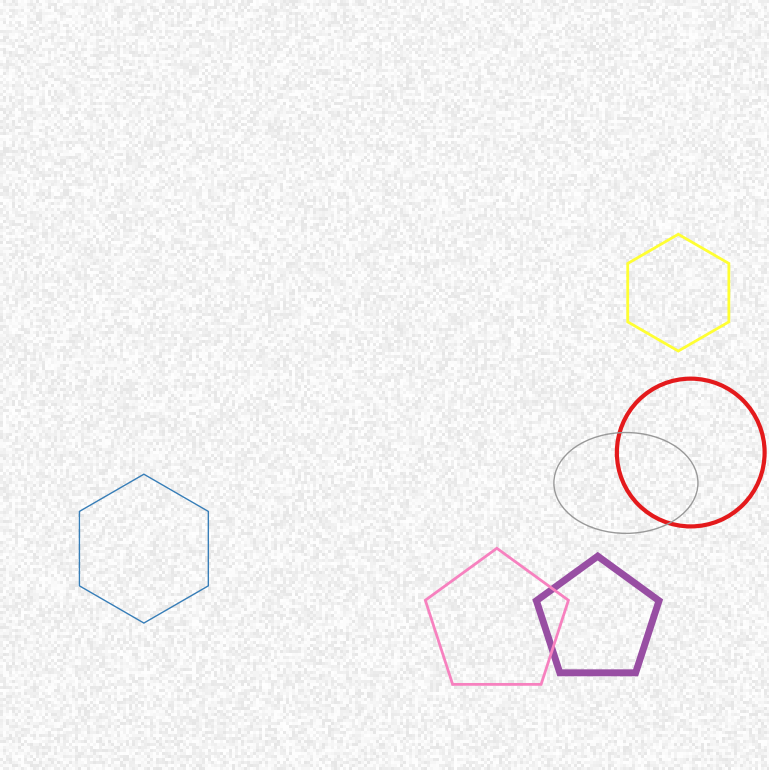[{"shape": "circle", "thickness": 1.5, "radius": 0.48, "center": [0.897, 0.412]}, {"shape": "hexagon", "thickness": 0.5, "radius": 0.48, "center": [0.187, 0.287]}, {"shape": "pentagon", "thickness": 2.5, "radius": 0.42, "center": [0.776, 0.194]}, {"shape": "hexagon", "thickness": 1, "radius": 0.38, "center": [0.881, 0.62]}, {"shape": "pentagon", "thickness": 1, "radius": 0.49, "center": [0.645, 0.19]}, {"shape": "oval", "thickness": 0.5, "radius": 0.47, "center": [0.813, 0.373]}]